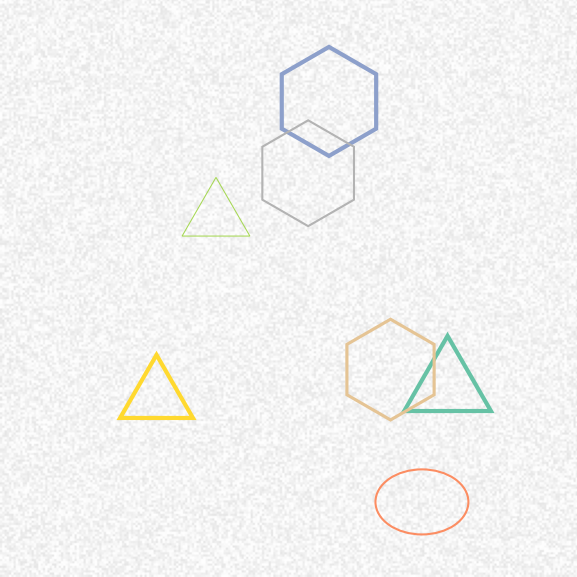[{"shape": "triangle", "thickness": 2, "radius": 0.43, "center": [0.775, 0.331]}, {"shape": "oval", "thickness": 1, "radius": 0.4, "center": [0.731, 0.13]}, {"shape": "hexagon", "thickness": 2, "radius": 0.47, "center": [0.57, 0.824]}, {"shape": "triangle", "thickness": 0.5, "radius": 0.34, "center": [0.374, 0.624]}, {"shape": "triangle", "thickness": 2, "radius": 0.36, "center": [0.271, 0.312]}, {"shape": "hexagon", "thickness": 1.5, "radius": 0.44, "center": [0.676, 0.359]}, {"shape": "hexagon", "thickness": 1, "radius": 0.46, "center": [0.534, 0.699]}]